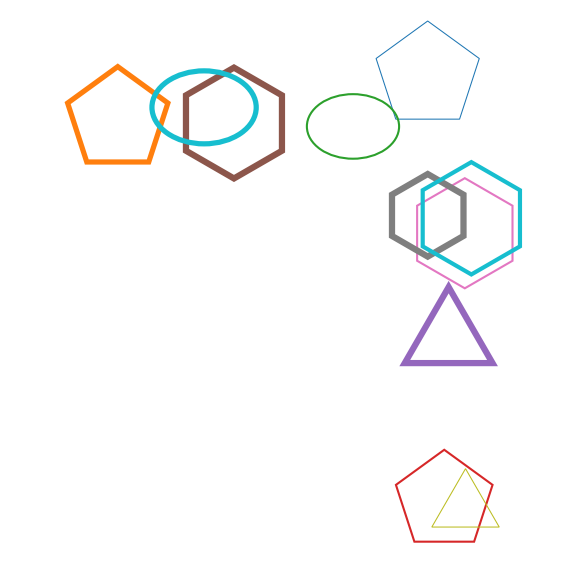[{"shape": "pentagon", "thickness": 0.5, "radius": 0.47, "center": [0.741, 0.869]}, {"shape": "pentagon", "thickness": 2.5, "radius": 0.46, "center": [0.204, 0.792]}, {"shape": "oval", "thickness": 1, "radius": 0.4, "center": [0.611, 0.78]}, {"shape": "pentagon", "thickness": 1, "radius": 0.44, "center": [0.769, 0.132]}, {"shape": "triangle", "thickness": 3, "radius": 0.44, "center": [0.777, 0.414]}, {"shape": "hexagon", "thickness": 3, "radius": 0.48, "center": [0.405, 0.786]}, {"shape": "hexagon", "thickness": 1, "radius": 0.48, "center": [0.805, 0.595]}, {"shape": "hexagon", "thickness": 3, "radius": 0.36, "center": [0.741, 0.626]}, {"shape": "triangle", "thickness": 0.5, "radius": 0.34, "center": [0.806, 0.12]}, {"shape": "oval", "thickness": 2.5, "radius": 0.45, "center": [0.353, 0.813]}, {"shape": "hexagon", "thickness": 2, "radius": 0.49, "center": [0.816, 0.621]}]